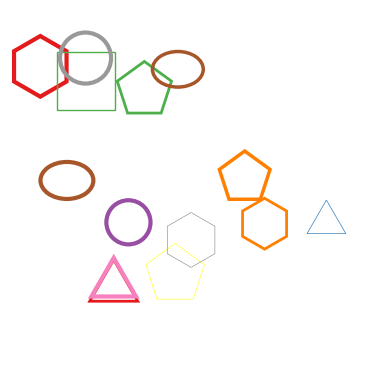[{"shape": "triangle", "thickness": 2, "radius": 0.36, "center": [0.295, 0.254]}, {"shape": "hexagon", "thickness": 3, "radius": 0.39, "center": [0.105, 0.828]}, {"shape": "triangle", "thickness": 0.5, "radius": 0.29, "center": [0.848, 0.422]}, {"shape": "square", "thickness": 1, "radius": 0.37, "center": [0.223, 0.789]}, {"shape": "pentagon", "thickness": 2, "radius": 0.37, "center": [0.375, 0.766]}, {"shape": "circle", "thickness": 3, "radius": 0.29, "center": [0.334, 0.423]}, {"shape": "pentagon", "thickness": 2.5, "radius": 0.35, "center": [0.636, 0.538]}, {"shape": "hexagon", "thickness": 2, "radius": 0.33, "center": [0.687, 0.419]}, {"shape": "pentagon", "thickness": 0.5, "radius": 0.4, "center": [0.455, 0.288]}, {"shape": "oval", "thickness": 3, "radius": 0.34, "center": [0.174, 0.531]}, {"shape": "oval", "thickness": 2.5, "radius": 0.33, "center": [0.462, 0.82]}, {"shape": "triangle", "thickness": 3, "radius": 0.33, "center": [0.295, 0.263]}, {"shape": "hexagon", "thickness": 0.5, "radius": 0.36, "center": [0.496, 0.377]}, {"shape": "circle", "thickness": 3, "radius": 0.33, "center": [0.222, 0.849]}]